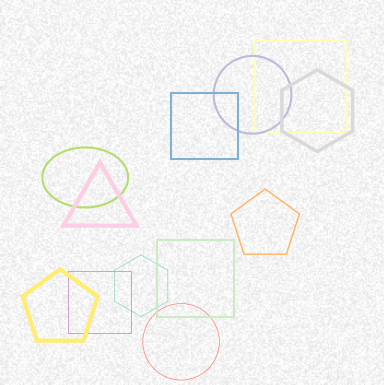[{"shape": "hexagon", "thickness": 0.5, "radius": 0.4, "center": [0.366, 0.258]}, {"shape": "square", "thickness": 1, "radius": 0.59, "center": [0.779, 0.777]}, {"shape": "circle", "thickness": 1.5, "radius": 0.5, "center": [0.656, 0.754]}, {"shape": "circle", "thickness": 0.5, "radius": 0.5, "center": [0.47, 0.112]}, {"shape": "square", "thickness": 1.5, "radius": 0.43, "center": [0.53, 0.673]}, {"shape": "pentagon", "thickness": 1, "radius": 0.47, "center": [0.689, 0.415]}, {"shape": "oval", "thickness": 1.5, "radius": 0.56, "center": [0.221, 0.539]}, {"shape": "triangle", "thickness": 3, "radius": 0.55, "center": [0.26, 0.469]}, {"shape": "hexagon", "thickness": 2.5, "radius": 0.53, "center": [0.824, 0.712]}, {"shape": "square", "thickness": 0.5, "radius": 0.41, "center": [0.258, 0.215]}, {"shape": "square", "thickness": 1.5, "radius": 0.5, "center": [0.508, 0.276]}, {"shape": "pentagon", "thickness": 3, "radius": 0.51, "center": [0.156, 0.198]}]